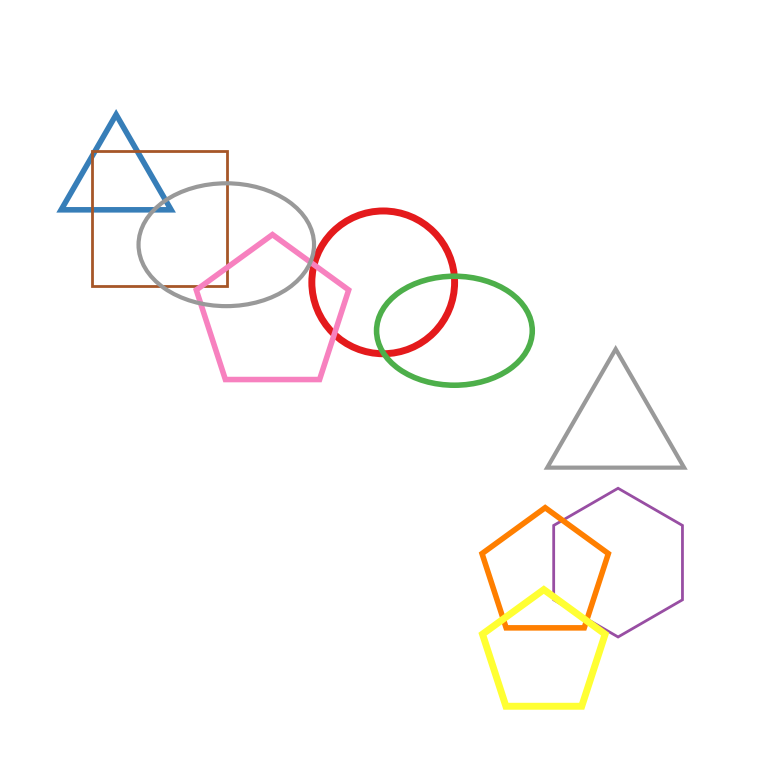[{"shape": "circle", "thickness": 2.5, "radius": 0.46, "center": [0.498, 0.633]}, {"shape": "triangle", "thickness": 2, "radius": 0.41, "center": [0.151, 0.769]}, {"shape": "oval", "thickness": 2, "radius": 0.51, "center": [0.59, 0.57]}, {"shape": "hexagon", "thickness": 1, "radius": 0.48, "center": [0.803, 0.269]}, {"shape": "pentagon", "thickness": 2, "radius": 0.43, "center": [0.708, 0.254]}, {"shape": "pentagon", "thickness": 2.5, "radius": 0.42, "center": [0.706, 0.151]}, {"shape": "square", "thickness": 1, "radius": 0.44, "center": [0.207, 0.717]}, {"shape": "pentagon", "thickness": 2, "radius": 0.52, "center": [0.354, 0.591]}, {"shape": "triangle", "thickness": 1.5, "radius": 0.51, "center": [0.8, 0.444]}, {"shape": "oval", "thickness": 1.5, "radius": 0.57, "center": [0.294, 0.682]}]